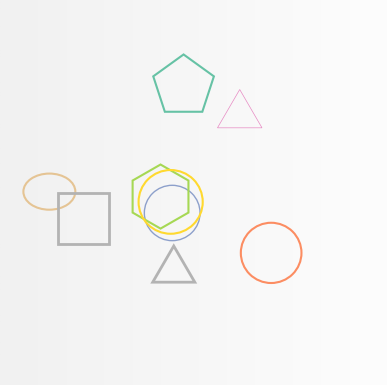[{"shape": "pentagon", "thickness": 1.5, "radius": 0.41, "center": [0.474, 0.776]}, {"shape": "circle", "thickness": 1.5, "radius": 0.39, "center": [0.7, 0.343]}, {"shape": "circle", "thickness": 1, "radius": 0.36, "center": [0.444, 0.447]}, {"shape": "triangle", "thickness": 0.5, "radius": 0.33, "center": [0.619, 0.701]}, {"shape": "hexagon", "thickness": 1.5, "radius": 0.42, "center": [0.414, 0.489]}, {"shape": "circle", "thickness": 1.5, "radius": 0.41, "center": [0.44, 0.476]}, {"shape": "oval", "thickness": 1.5, "radius": 0.34, "center": [0.127, 0.502]}, {"shape": "square", "thickness": 2, "radius": 0.33, "center": [0.216, 0.431]}, {"shape": "triangle", "thickness": 2, "radius": 0.31, "center": [0.448, 0.298]}]